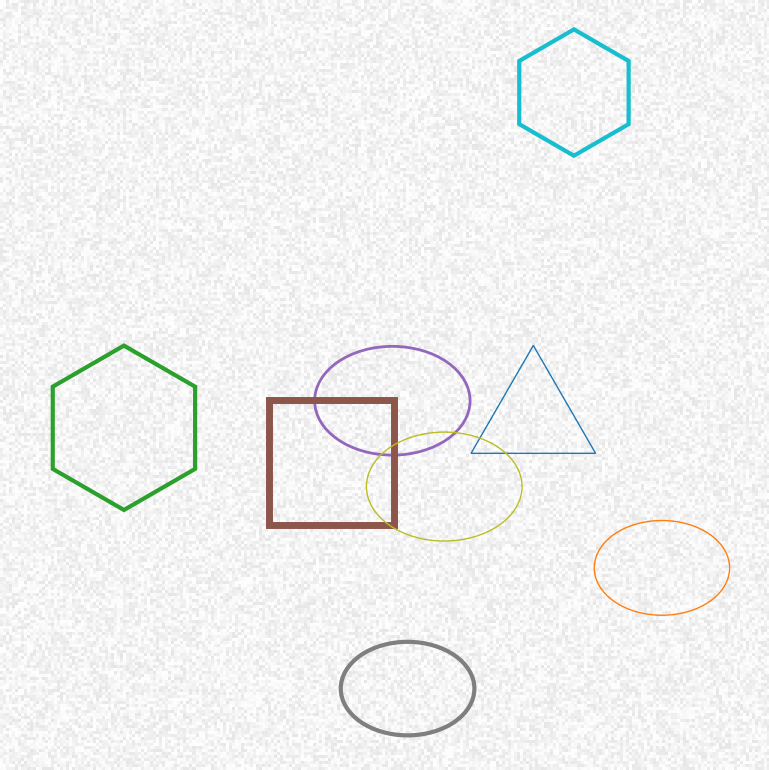[{"shape": "triangle", "thickness": 0.5, "radius": 0.47, "center": [0.693, 0.458]}, {"shape": "oval", "thickness": 0.5, "radius": 0.44, "center": [0.86, 0.263]}, {"shape": "hexagon", "thickness": 1.5, "radius": 0.53, "center": [0.161, 0.444]}, {"shape": "oval", "thickness": 1, "radius": 0.5, "center": [0.51, 0.48]}, {"shape": "square", "thickness": 2.5, "radius": 0.41, "center": [0.43, 0.399]}, {"shape": "oval", "thickness": 1.5, "radius": 0.43, "center": [0.529, 0.106]}, {"shape": "oval", "thickness": 0.5, "radius": 0.51, "center": [0.577, 0.368]}, {"shape": "hexagon", "thickness": 1.5, "radius": 0.41, "center": [0.745, 0.88]}]